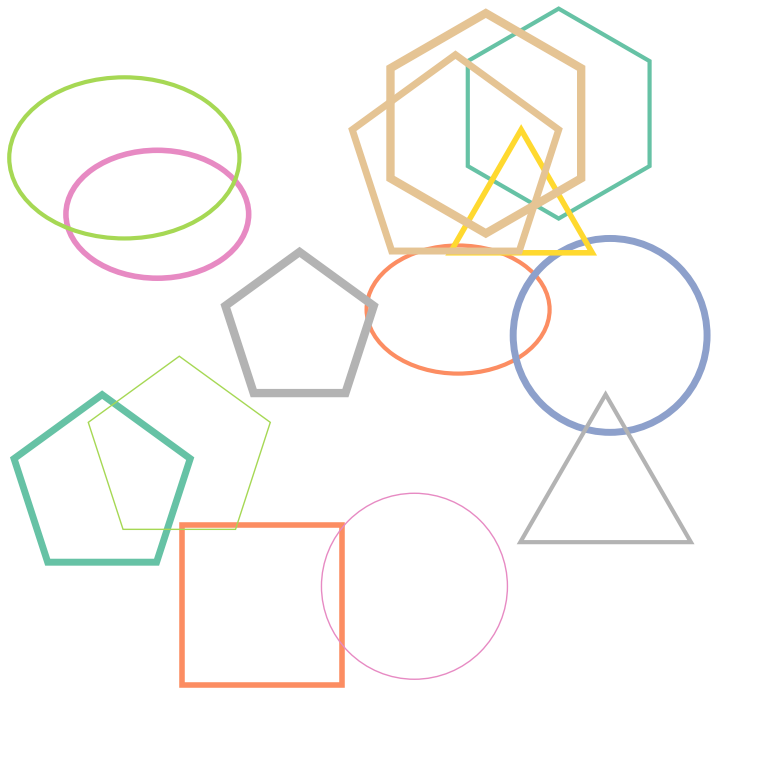[{"shape": "hexagon", "thickness": 1.5, "radius": 0.68, "center": [0.726, 0.852]}, {"shape": "pentagon", "thickness": 2.5, "radius": 0.6, "center": [0.133, 0.367]}, {"shape": "square", "thickness": 2, "radius": 0.52, "center": [0.34, 0.215]}, {"shape": "oval", "thickness": 1.5, "radius": 0.59, "center": [0.595, 0.598]}, {"shape": "circle", "thickness": 2.5, "radius": 0.63, "center": [0.792, 0.564]}, {"shape": "circle", "thickness": 0.5, "radius": 0.6, "center": [0.538, 0.239]}, {"shape": "oval", "thickness": 2, "radius": 0.59, "center": [0.204, 0.722]}, {"shape": "oval", "thickness": 1.5, "radius": 0.75, "center": [0.161, 0.795]}, {"shape": "pentagon", "thickness": 0.5, "radius": 0.62, "center": [0.233, 0.413]}, {"shape": "triangle", "thickness": 2, "radius": 0.53, "center": [0.677, 0.725]}, {"shape": "hexagon", "thickness": 3, "radius": 0.71, "center": [0.631, 0.84]}, {"shape": "pentagon", "thickness": 2.5, "radius": 0.7, "center": [0.592, 0.788]}, {"shape": "pentagon", "thickness": 3, "radius": 0.51, "center": [0.389, 0.571]}, {"shape": "triangle", "thickness": 1.5, "radius": 0.64, "center": [0.787, 0.36]}]